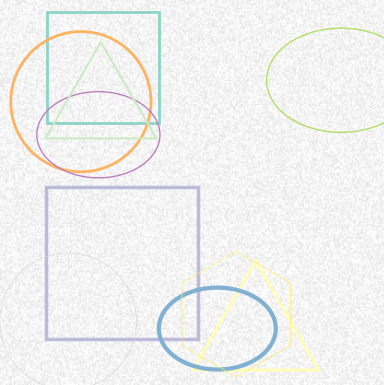[{"shape": "square", "thickness": 2, "radius": 0.72, "center": [0.267, 0.825]}, {"shape": "triangle", "thickness": 2, "radius": 0.94, "center": [0.665, 0.133]}, {"shape": "square", "thickness": 2.5, "radius": 0.99, "center": [0.317, 0.316]}, {"shape": "oval", "thickness": 3, "radius": 0.76, "center": [0.564, 0.147]}, {"shape": "circle", "thickness": 2, "radius": 0.91, "center": [0.21, 0.736]}, {"shape": "oval", "thickness": 1, "radius": 0.97, "center": [0.886, 0.792]}, {"shape": "circle", "thickness": 0.5, "radius": 0.89, "center": [0.177, 0.165]}, {"shape": "oval", "thickness": 1, "radius": 0.8, "center": [0.256, 0.65]}, {"shape": "triangle", "thickness": 1.5, "radius": 0.83, "center": [0.262, 0.724]}, {"shape": "hexagon", "thickness": 0.5, "radius": 0.81, "center": [0.614, 0.184]}]